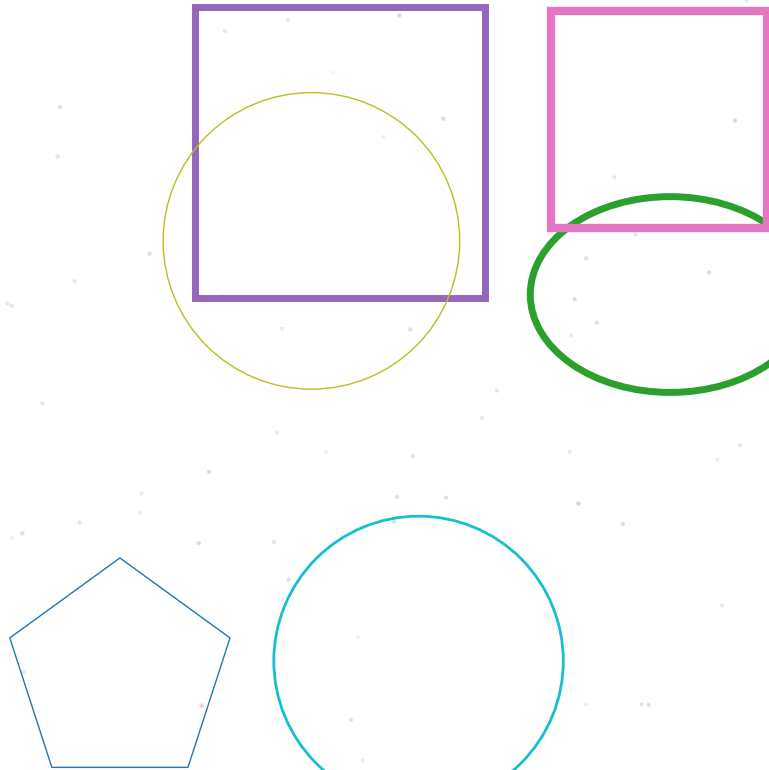[{"shape": "pentagon", "thickness": 0.5, "radius": 0.75, "center": [0.156, 0.125]}, {"shape": "oval", "thickness": 2.5, "radius": 0.91, "center": [0.87, 0.617]}, {"shape": "square", "thickness": 2.5, "radius": 0.94, "center": [0.442, 0.802]}, {"shape": "square", "thickness": 3, "radius": 0.7, "center": [0.856, 0.844]}, {"shape": "circle", "thickness": 0.5, "radius": 0.96, "center": [0.404, 0.687]}, {"shape": "circle", "thickness": 1, "radius": 0.94, "center": [0.544, 0.142]}]